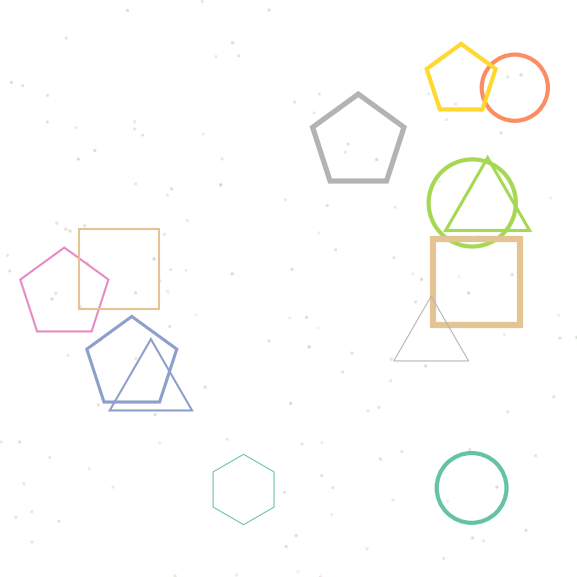[{"shape": "circle", "thickness": 2, "radius": 0.3, "center": [0.817, 0.154]}, {"shape": "hexagon", "thickness": 0.5, "radius": 0.3, "center": [0.422, 0.152]}, {"shape": "circle", "thickness": 2, "radius": 0.29, "center": [0.891, 0.847]}, {"shape": "pentagon", "thickness": 1.5, "radius": 0.41, "center": [0.228, 0.369]}, {"shape": "triangle", "thickness": 1, "radius": 0.41, "center": [0.261, 0.33]}, {"shape": "pentagon", "thickness": 1, "radius": 0.4, "center": [0.111, 0.49]}, {"shape": "circle", "thickness": 2, "radius": 0.38, "center": [0.818, 0.648]}, {"shape": "triangle", "thickness": 1.5, "radius": 0.42, "center": [0.844, 0.642]}, {"shape": "pentagon", "thickness": 2, "radius": 0.31, "center": [0.799, 0.86]}, {"shape": "square", "thickness": 1, "radius": 0.35, "center": [0.206, 0.533]}, {"shape": "square", "thickness": 3, "radius": 0.37, "center": [0.825, 0.511]}, {"shape": "triangle", "thickness": 0.5, "radius": 0.37, "center": [0.747, 0.411]}, {"shape": "pentagon", "thickness": 2.5, "radius": 0.42, "center": [0.62, 0.753]}]